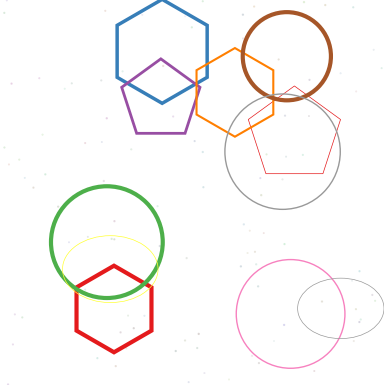[{"shape": "pentagon", "thickness": 0.5, "radius": 0.63, "center": [0.765, 0.651]}, {"shape": "hexagon", "thickness": 3, "radius": 0.56, "center": [0.296, 0.197]}, {"shape": "hexagon", "thickness": 2.5, "radius": 0.67, "center": [0.421, 0.867]}, {"shape": "circle", "thickness": 3, "radius": 0.73, "center": [0.278, 0.371]}, {"shape": "pentagon", "thickness": 2, "radius": 0.53, "center": [0.418, 0.74]}, {"shape": "hexagon", "thickness": 1.5, "radius": 0.58, "center": [0.61, 0.76]}, {"shape": "oval", "thickness": 0.5, "radius": 0.62, "center": [0.286, 0.301]}, {"shape": "circle", "thickness": 3, "radius": 0.57, "center": [0.745, 0.854]}, {"shape": "circle", "thickness": 1, "radius": 0.71, "center": [0.755, 0.185]}, {"shape": "oval", "thickness": 0.5, "radius": 0.56, "center": [0.885, 0.199]}, {"shape": "circle", "thickness": 1, "radius": 0.75, "center": [0.734, 0.606]}]